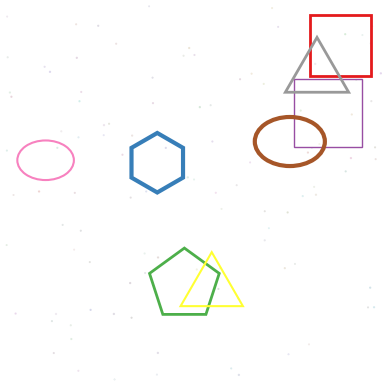[{"shape": "square", "thickness": 2, "radius": 0.4, "center": [0.884, 0.883]}, {"shape": "hexagon", "thickness": 3, "radius": 0.39, "center": [0.408, 0.577]}, {"shape": "pentagon", "thickness": 2, "radius": 0.48, "center": [0.479, 0.26]}, {"shape": "square", "thickness": 1, "radius": 0.44, "center": [0.851, 0.706]}, {"shape": "triangle", "thickness": 1.5, "radius": 0.47, "center": [0.55, 0.252]}, {"shape": "oval", "thickness": 3, "radius": 0.46, "center": [0.753, 0.632]}, {"shape": "oval", "thickness": 1.5, "radius": 0.37, "center": [0.118, 0.584]}, {"shape": "triangle", "thickness": 2, "radius": 0.47, "center": [0.823, 0.808]}]